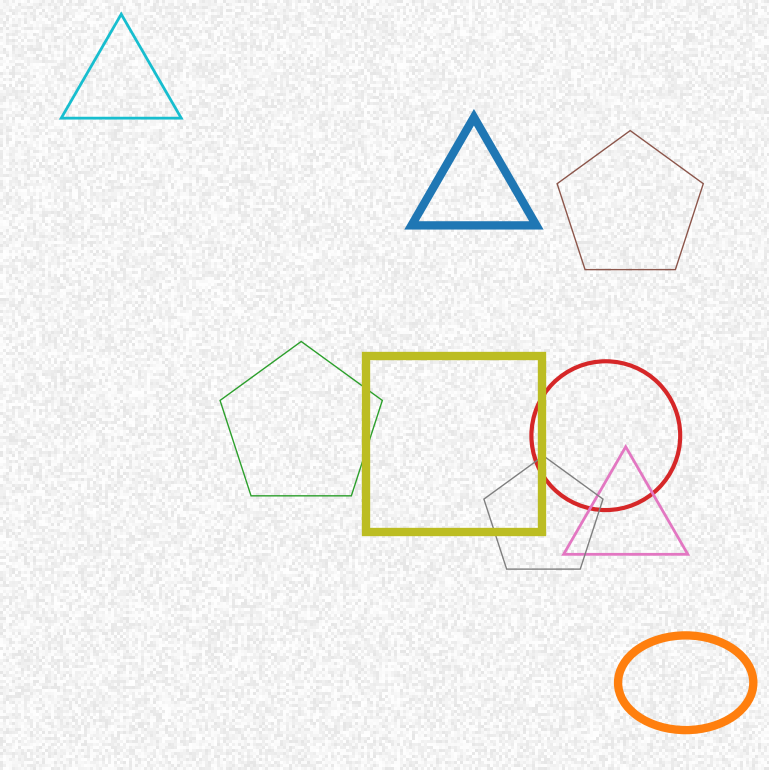[{"shape": "triangle", "thickness": 3, "radius": 0.47, "center": [0.615, 0.754]}, {"shape": "oval", "thickness": 3, "radius": 0.44, "center": [0.891, 0.113]}, {"shape": "pentagon", "thickness": 0.5, "radius": 0.55, "center": [0.391, 0.446]}, {"shape": "circle", "thickness": 1.5, "radius": 0.48, "center": [0.787, 0.434]}, {"shape": "pentagon", "thickness": 0.5, "radius": 0.5, "center": [0.818, 0.731]}, {"shape": "triangle", "thickness": 1, "radius": 0.47, "center": [0.813, 0.327]}, {"shape": "pentagon", "thickness": 0.5, "radius": 0.41, "center": [0.706, 0.327]}, {"shape": "square", "thickness": 3, "radius": 0.57, "center": [0.59, 0.423]}, {"shape": "triangle", "thickness": 1, "radius": 0.45, "center": [0.157, 0.892]}]